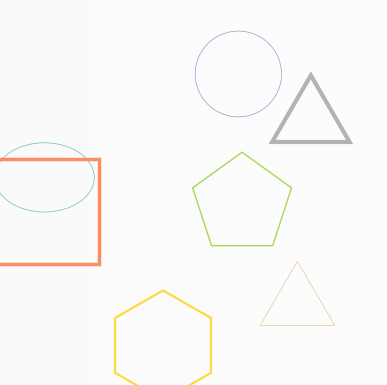[{"shape": "oval", "thickness": 0.5, "radius": 0.64, "center": [0.115, 0.539]}, {"shape": "square", "thickness": 2.5, "radius": 0.69, "center": [0.118, 0.451]}, {"shape": "circle", "thickness": 0.5, "radius": 0.56, "center": [0.615, 0.808]}, {"shape": "pentagon", "thickness": 1, "radius": 0.67, "center": [0.625, 0.47]}, {"shape": "hexagon", "thickness": 1.5, "radius": 0.71, "center": [0.421, 0.103]}, {"shape": "triangle", "thickness": 0.5, "radius": 0.56, "center": [0.768, 0.21]}, {"shape": "triangle", "thickness": 3, "radius": 0.58, "center": [0.802, 0.689]}]